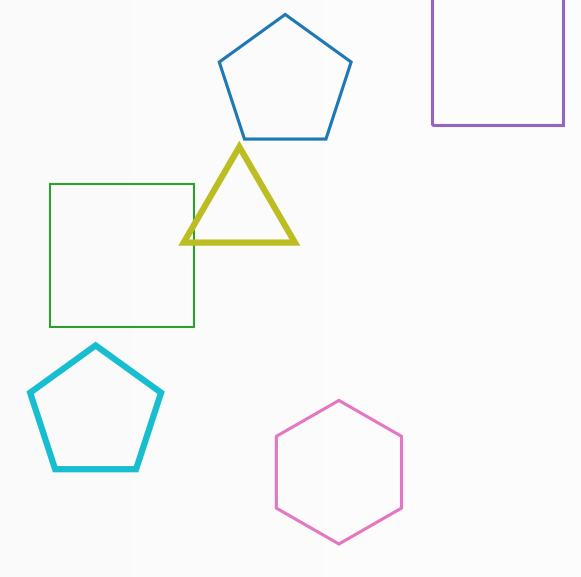[{"shape": "pentagon", "thickness": 1.5, "radius": 0.6, "center": [0.491, 0.855]}, {"shape": "square", "thickness": 1, "radius": 0.62, "center": [0.209, 0.556]}, {"shape": "square", "thickness": 1.5, "radius": 0.57, "center": [0.856, 0.896]}, {"shape": "hexagon", "thickness": 1.5, "radius": 0.62, "center": [0.583, 0.181]}, {"shape": "triangle", "thickness": 3, "radius": 0.55, "center": [0.412, 0.634]}, {"shape": "pentagon", "thickness": 3, "radius": 0.59, "center": [0.164, 0.283]}]